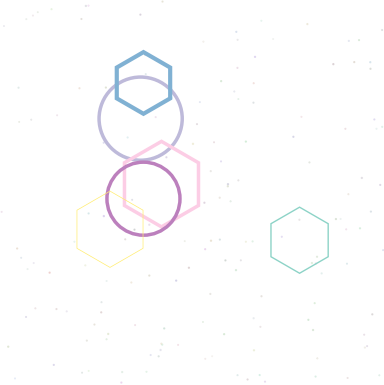[{"shape": "hexagon", "thickness": 1, "radius": 0.43, "center": [0.778, 0.376]}, {"shape": "circle", "thickness": 2.5, "radius": 0.54, "center": [0.365, 0.692]}, {"shape": "hexagon", "thickness": 3, "radius": 0.4, "center": [0.373, 0.785]}, {"shape": "hexagon", "thickness": 2.5, "radius": 0.56, "center": [0.419, 0.522]}, {"shape": "circle", "thickness": 2.5, "radius": 0.47, "center": [0.373, 0.484]}, {"shape": "hexagon", "thickness": 0.5, "radius": 0.5, "center": [0.286, 0.405]}]